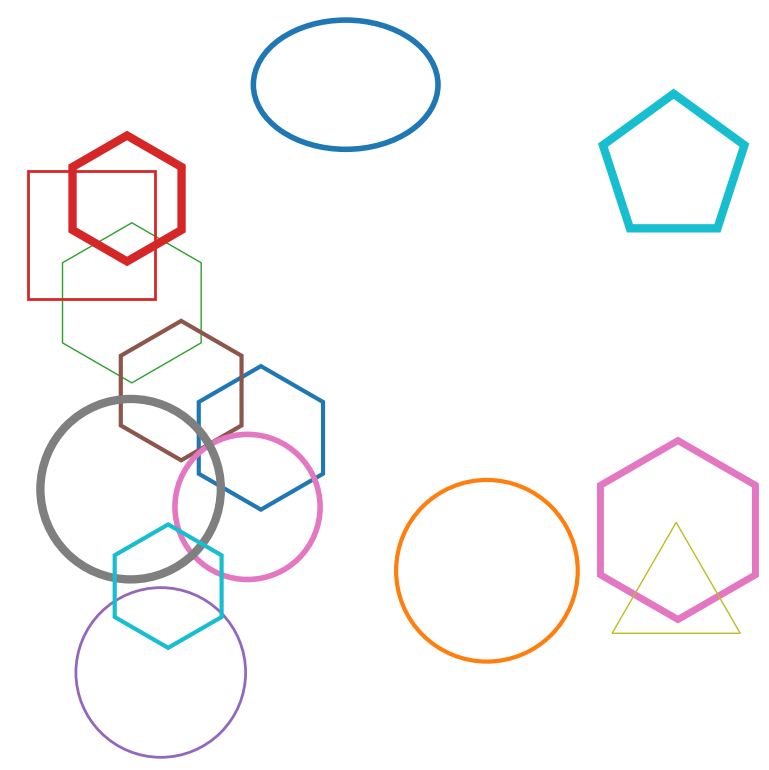[{"shape": "hexagon", "thickness": 1.5, "radius": 0.47, "center": [0.339, 0.431]}, {"shape": "oval", "thickness": 2, "radius": 0.6, "center": [0.449, 0.89]}, {"shape": "circle", "thickness": 1.5, "radius": 0.59, "center": [0.632, 0.259]}, {"shape": "hexagon", "thickness": 0.5, "radius": 0.52, "center": [0.171, 0.607]}, {"shape": "hexagon", "thickness": 3, "radius": 0.41, "center": [0.165, 0.742]}, {"shape": "square", "thickness": 1, "radius": 0.41, "center": [0.119, 0.695]}, {"shape": "circle", "thickness": 1, "radius": 0.55, "center": [0.209, 0.127]}, {"shape": "hexagon", "thickness": 1.5, "radius": 0.45, "center": [0.235, 0.493]}, {"shape": "hexagon", "thickness": 2.5, "radius": 0.58, "center": [0.88, 0.312]}, {"shape": "circle", "thickness": 2, "radius": 0.47, "center": [0.321, 0.342]}, {"shape": "circle", "thickness": 3, "radius": 0.59, "center": [0.17, 0.365]}, {"shape": "triangle", "thickness": 0.5, "radius": 0.48, "center": [0.878, 0.226]}, {"shape": "hexagon", "thickness": 1.5, "radius": 0.4, "center": [0.218, 0.239]}, {"shape": "pentagon", "thickness": 3, "radius": 0.48, "center": [0.875, 0.782]}]